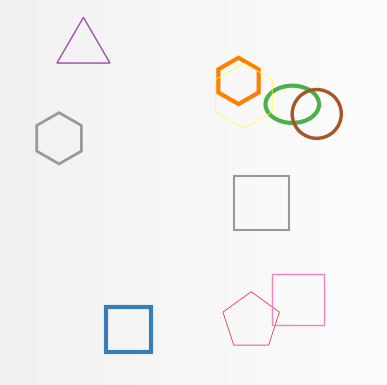[{"shape": "pentagon", "thickness": 0.5, "radius": 0.38, "center": [0.648, 0.166]}, {"shape": "square", "thickness": 3, "radius": 0.29, "center": [0.332, 0.144]}, {"shape": "oval", "thickness": 3, "radius": 0.35, "center": [0.754, 0.729]}, {"shape": "triangle", "thickness": 1, "radius": 0.4, "center": [0.215, 0.876]}, {"shape": "hexagon", "thickness": 3, "radius": 0.3, "center": [0.615, 0.79]}, {"shape": "hexagon", "thickness": 0.5, "radius": 0.42, "center": [0.629, 0.751]}, {"shape": "circle", "thickness": 2.5, "radius": 0.32, "center": [0.817, 0.704]}, {"shape": "square", "thickness": 1, "radius": 0.33, "center": [0.77, 0.223]}, {"shape": "square", "thickness": 1.5, "radius": 0.35, "center": [0.674, 0.472]}, {"shape": "hexagon", "thickness": 2, "radius": 0.33, "center": [0.152, 0.641]}]